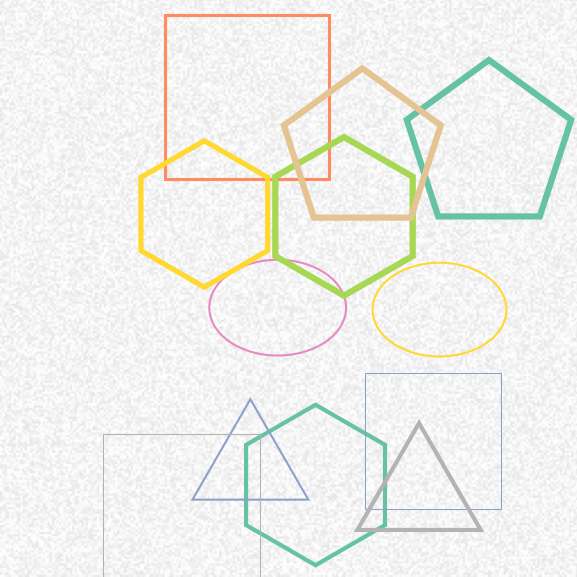[{"shape": "hexagon", "thickness": 2, "radius": 0.69, "center": [0.546, 0.159]}, {"shape": "pentagon", "thickness": 3, "radius": 0.75, "center": [0.847, 0.745]}, {"shape": "square", "thickness": 1.5, "radius": 0.71, "center": [0.428, 0.831]}, {"shape": "square", "thickness": 0.5, "radius": 0.59, "center": [0.75, 0.235]}, {"shape": "triangle", "thickness": 1, "radius": 0.58, "center": [0.434, 0.192]}, {"shape": "oval", "thickness": 1, "radius": 0.59, "center": [0.481, 0.466]}, {"shape": "hexagon", "thickness": 3, "radius": 0.69, "center": [0.596, 0.624]}, {"shape": "hexagon", "thickness": 2.5, "radius": 0.63, "center": [0.354, 0.629]}, {"shape": "oval", "thickness": 1, "radius": 0.58, "center": [0.761, 0.463]}, {"shape": "pentagon", "thickness": 3, "radius": 0.71, "center": [0.627, 0.738]}, {"shape": "triangle", "thickness": 2, "radius": 0.62, "center": [0.726, 0.143]}, {"shape": "square", "thickness": 0.5, "radius": 0.68, "center": [0.314, 0.111]}]